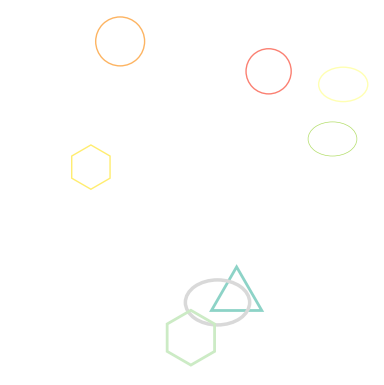[{"shape": "triangle", "thickness": 2, "radius": 0.38, "center": [0.615, 0.231]}, {"shape": "oval", "thickness": 1, "radius": 0.32, "center": [0.891, 0.781]}, {"shape": "circle", "thickness": 1, "radius": 0.29, "center": [0.698, 0.815]}, {"shape": "circle", "thickness": 1, "radius": 0.32, "center": [0.312, 0.892]}, {"shape": "oval", "thickness": 0.5, "radius": 0.32, "center": [0.864, 0.639]}, {"shape": "oval", "thickness": 2.5, "radius": 0.42, "center": [0.565, 0.215]}, {"shape": "hexagon", "thickness": 2, "radius": 0.36, "center": [0.496, 0.123]}, {"shape": "hexagon", "thickness": 1, "radius": 0.29, "center": [0.236, 0.566]}]